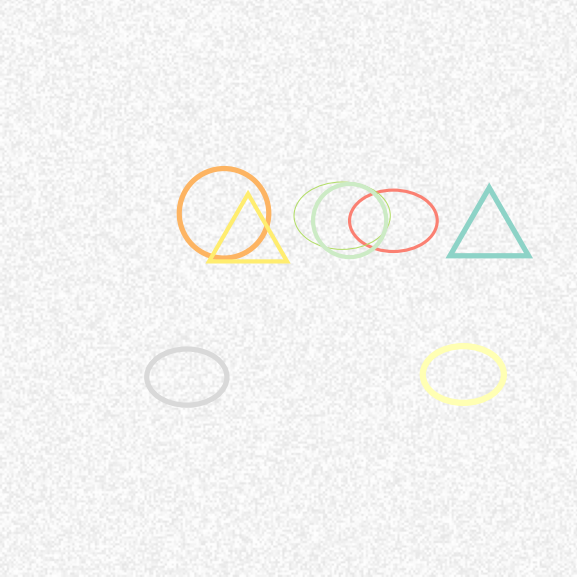[{"shape": "triangle", "thickness": 2.5, "radius": 0.39, "center": [0.847, 0.596]}, {"shape": "oval", "thickness": 3, "radius": 0.35, "center": [0.802, 0.351]}, {"shape": "oval", "thickness": 1.5, "radius": 0.38, "center": [0.681, 0.617]}, {"shape": "circle", "thickness": 2.5, "radius": 0.39, "center": [0.388, 0.63]}, {"shape": "oval", "thickness": 0.5, "radius": 0.42, "center": [0.592, 0.626]}, {"shape": "oval", "thickness": 2.5, "radius": 0.35, "center": [0.324, 0.346]}, {"shape": "circle", "thickness": 2, "radius": 0.32, "center": [0.605, 0.617]}, {"shape": "triangle", "thickness": 2, "radius": 0.39, "center": [0.43, 0.585]}]